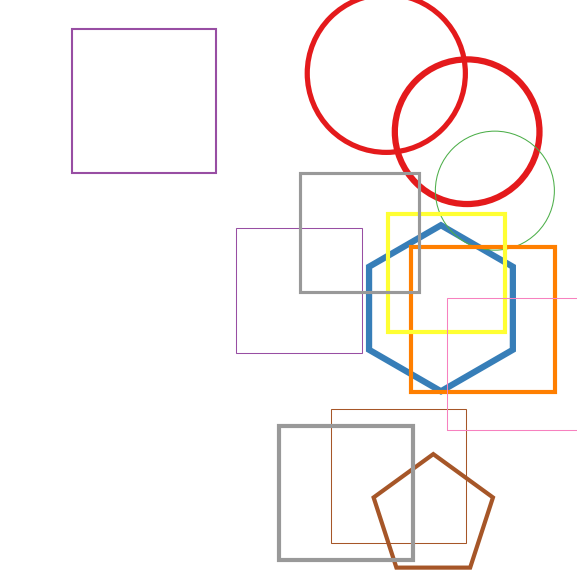[{"shape": "circle", "thickness": 3, "radius": 0.63, "center": [0.809, 0.771]}, {"shape": "circle", "thickness": 2.5, "radius": 0.68, "center": [0.669, 0.872]}, {"shape": "hexagon", "thickness": 3, "radius": 0.72, "center": [0.764, 0.465]}, {"shape": "circle", "thickness": 0.5, "radius": 0.52, "center": [0.857, 0.669]}, {"shape": "square", "thickness": 1, "radius": 0.62, "center": [0.25, 0.824]}, {"shape": "square", "thickness": 0.5, "radius": 0.54, "center": [0.518, 0.496]}, {"shape": "square", "thickness": 2, "radius": 0.63, "center": [0.836, 0.446]}, {"shape": "square", "thickness": 2, "radius": 0.51, "center": [0.773, 0.526]}, {"shape": "square", "thickness": 0.5, "radius": 0.58, "center": [0.69, 0.175]}, {"shape": "pentagon", "thickness": 2, "radius": 0.54, "center": [0.75, 0.104]}, {"shape": "square", "thickness": 0.5, "radius": 0.57, "center": [0.888, 0.368]}, {"shape": "square", "thickness": 2, "radius": 0.58, "center": [0.599, 0.145]}, {"shape": "square", "thickness": 1.5, "radius": 0.52, "center": [0.623, 0.596]}]